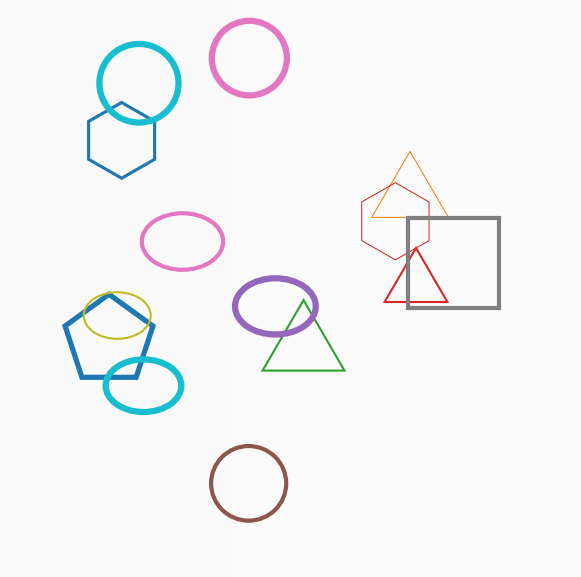[{"shape": "pentagon", "thickness": 2.5, "radius": 0.4, "center": [0.188, 0.41]}, {"shape": "hexagon", "thickness": 1.5, "radius": 0.33, "center": [0.209, 0.756]}, {"shape": "triangle", "thickness": 0.5, "radius": 0.38, "center": [0.705, 0.661]}, {"shape": "triangle", "thickness": 1, "radius": 0.41, "center": [0.522, 0.398]}, {"shape": "hexagon", "thickness": 0.5, "radius": 0.33, "center": [0.68, 0.616]}, {"shape": "triangle", "thickness": 1, "radius": 0.31, "center": [0.716, 0.507]}, {"shape": "oval", "thickness": 3, "radius": 0.35, "center": [0.474, 0.469]}, {"shape": "circle", "thickness": 2, "radius": 0.32, "center": [0.428, 0.162]}, {"shape": "circle", "thickness": 3, "radius": 0.32, "center": [0.429, 0.899]}, {"shape": "oval", "thickness": 2, "radius": 0.35, "center": [0.314, 0.581]}, {"shape": "square", "thickness": 2, "radius": 0.39, "center": [0.78, 0.543]}, {"shape": "oval", "thickness": 1, "radius": 0.29, "center": [0.202, 0.453]}, {"shape": "oval", "thickness": 3, "radius": 0.33, "center": [0.247, 0.331]}, {"shape": "circle", "thickness": 3, "radius": 0.34, "center": [0.239, 0.855]}]